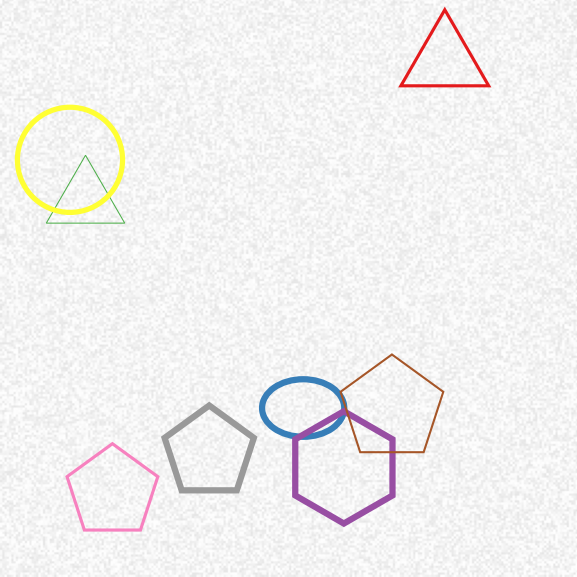[{"shape": "triangle", "thickness": 1.5, "radius": 0.44, "center": [0.77, 0.894]}, {"shape": "oval", "thickness": 3, "radius": 0.36, "center": [0.525, 0.293]}, {"shape": "triangle", "thickness": 0.5, "radius": 0.39, "center": [0.148, 0.652]}, {"shape": "hexagon", "thickness": 3, "radius": 0.49, "center": [0.595, 0.19]}, {"shape": "circle", "thickness": 2.5, "radius": 0.46, "center": [0.121, 0.722]}, {"shape": "pentagon", "thickness": 1, "radius": 0.47, "center": [0.679, 0.292]}, {"shape": "pentagon", "thickness": 1.5, "radius": 0.41, "center": [0.195, 0.148]}, {"shape": "pentagon", "thickness": 3, "radius": 0.41, "center": [0.362, 0.216]}]